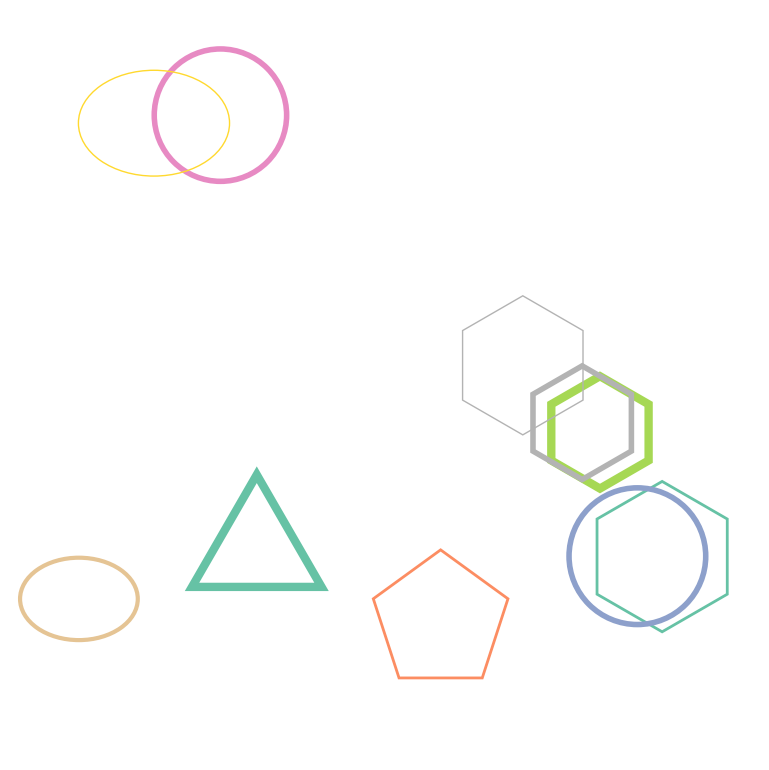[{"shape": "triangle", "thickness": 3, "radius": 0.49, "center": [0.333, 0.286]}, {"shape": "hexagon", "thickness": 1, "radius": 0.49, "center": [0.86, 0.277]}, {"shape": "pentagon", "thickness": 1, "radius": 0.46, "center": [0.572, 0.194]}, {"shape": "circle", "thickness": 2, "radius": 0.44, "center": [0.828, 0.278]}, {"shape": "circle", "thickness": 2, "radius": 0.43, "center": [0.286, 0.85]}, {"shape": "hexagon", "thickness": 3, "radius": 0.36, "center": [0.779, 0.438]}, {"shape": "oval", "thickness": 0.5, "radius": 0.49, "center": [0.2, 0.84]}, {"shape": "oval", "thickness": 1.5, "radius": 0.38, "center": [0.102, 0.222]}, {"shape": "hexagon", "thickness": 2, "radius": 0.37, "center": [0.756, 0.451]}, {"shape": "hexagon", "thickness": 0.5, "radius": 0.45, "center": [0.679, 0.526]}]